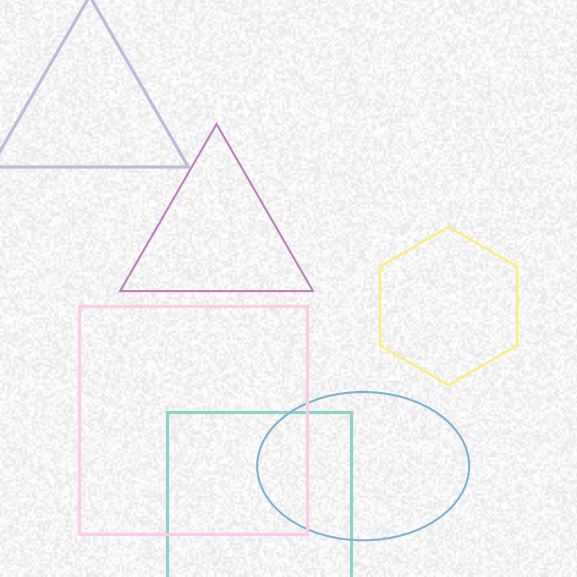[{"shape": "square", "thickness": 1.5, "radius": 0.8, "center": [0.449, 0.126]}, {"shape": "triangle", "thickness": 1.5, "radius": 0.99, "center": [0.155, 0.809]}, {"shape": "oval", "thickness": 1, "radius": 0.92, "center": [0.629, 0.192]}, {"shape": "square", "thickness": 1.5, "radius": 0.99, "center": [0.334, 0.271]}, {"shape": "triangle", "thickness": 1, "radius": 0.96, "center": [0.375, 0.591]}, {"shape": "hexagon", "thickness": 1, "radius": 0.68, "center": [0.777, 0.469]}]